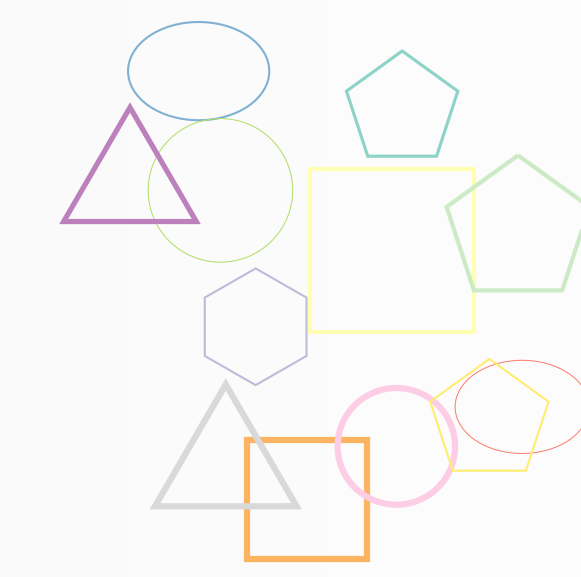[{"shape": "pentagon", "thickness": 1.5, "radius": 0.5, "center": [0.692, 0.81]}, {"shape": "square", "thickness": 2, "radius": 0.7, "center": [0.675, 0.565]}, {"shape": "hexagon", "thickness": 1, "radius": 0.51, "center": [0.44, 0.433]}, {"shape": "oval", "thickness": 0.5, "radius": 0.58, "center": [0.898, 0.295]}, {"shape": "oval", "thickness": 1, "radius": 0.61, "center": [0.342, 0.876]}, {"shape": "square", "thickness": 3, "radius": 0.51, "center": [0.528, 0.134]}, {"shape": "circle", "thickness": 0.5, "radius": 0.62, "center": [0.379, 0.67]}, {"shape": "circle", "thickness": 3, "radius": 0.51, "center": [0.682, 0.226]}, {"shape": "triangle", "thickness": 3, "radius": 0.7, "center": [0.388, 0.193]}, {"shape": "triangle", "thickness": 2.5, "radius": 0.66, "center": [0.224, 0.681]}, {"shape": "pentagon", "thickness": 2, "radius": 0.65, "center": [0.891, 0.601]}, {"shape": "pentagon", "thickness": 1, "radius": 0.53, "center": [0.842, 0.271]}]